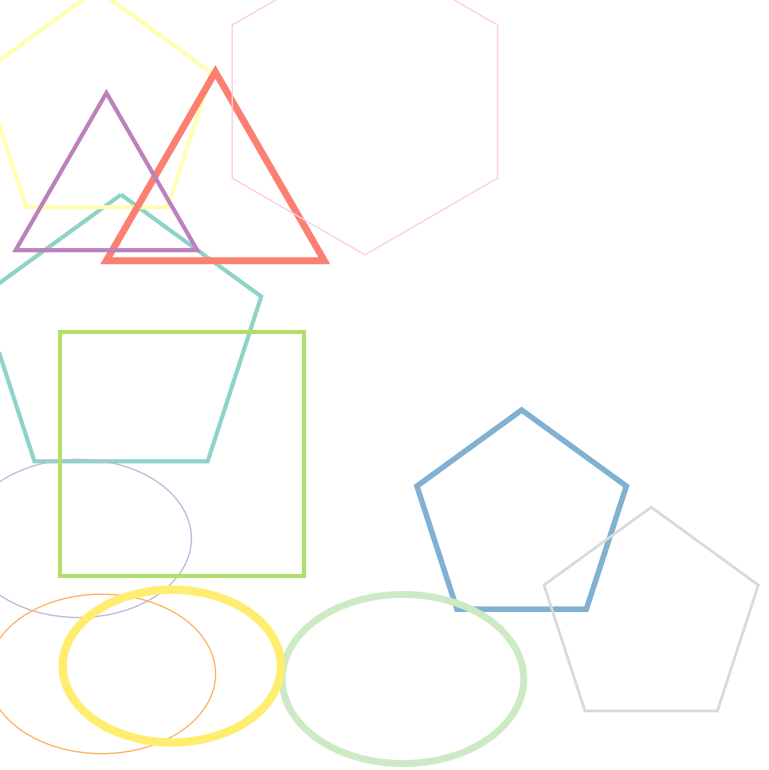[{"shape": "pentagon", "thickness": 1.5, "radius": 0.96, "center": [0.157, 0.556]}, {"shape": "pentagon", "thickness": 1.5, "radius": 0.78, "center": [0.126, 0.857]}, {"shape": "oval", "thickness": 0.5, "radius": 0.73, "center": [0.102, 0.301]}, {"shape": "triangle", "thickness": 2.5, "radius": 0.82, "center": [0.28, 0.743]}, {"shape": "pentagon", "thickness": 2, "radius": 0.71, "center": [0.677, 0.325]}, {"shape": "oval", "thickness": 0.5, "radius": 0.74, "center": [0.132, 0.125]}, {"shape": "square", "thickness": 1.5, "radius": 0.79, "center": [0.236, 0.41]}, {"shape": "hexagon", "thickness": 0.5, "radius": 0.99, "center": [0.474, 0.868]}, {"shape": "pentagon", "thickness": 1, "radius": 0.73, "center": [0.846, 0.195]}, {"shape": "triangle", "thickness": 1.5, "radius": 0.68, "center": [0.138, 0.743]}, {"shape": "oval", "thickness": 2.5, "radius": 0.78, "center": [0.523, 0.118]}, {"shape": "oval", "thickness": 3, "radius": 0.71, "center": [0.223, 0.135]}]